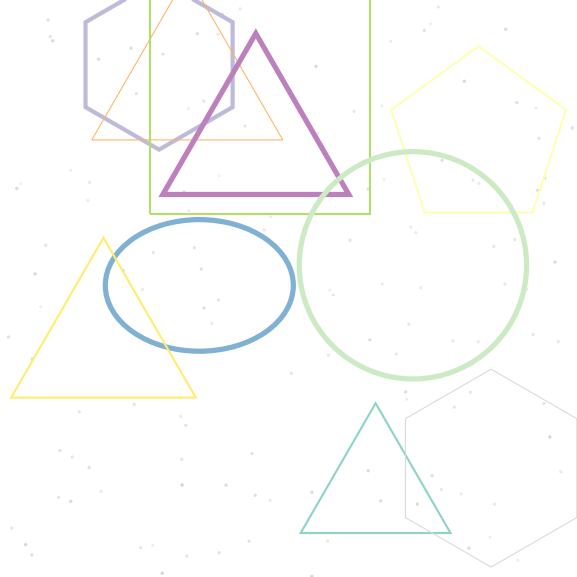[{"shape": "triangle", "thickness": 1, "radius": 0.75, "center": [0.65, 0.151]}, {"shape": "pentagon", "thickness": 1, "radius": 0.8, "center": [0.829, 0.76]}, {"shape": "hexagon", "thickness": 2, "radius": 0.74, "center": [0.275, 0.887]}, {"shape": "oval", "thickness": 2.5, "radius": 0.81, "center": [0.345, 0.505]}, {"shape": "triangle", "thickness": 0.5, "radius": 0.95, "center": [0.324, 0.852]}, {"shape": "square", "thickness": 1, "radius": 0.95, "center": [0.45, 0.819]}, {"shape": "hexagon", "thickness": 0.5, "radius": 0.86, "center": [0.85, 0.189]}, {"shape": "triangle", "thickness": 2.5, "radius": 0.93, "center": [0.443, 0.755]}, {"shape": "circle", "thickness": 2.5, "radius": 0.98, "center": [0.715, 0.54]}, {"shape": "triangle", "thickness": 1, "radius": 0.92, "center": [0.179, 0.403]}]